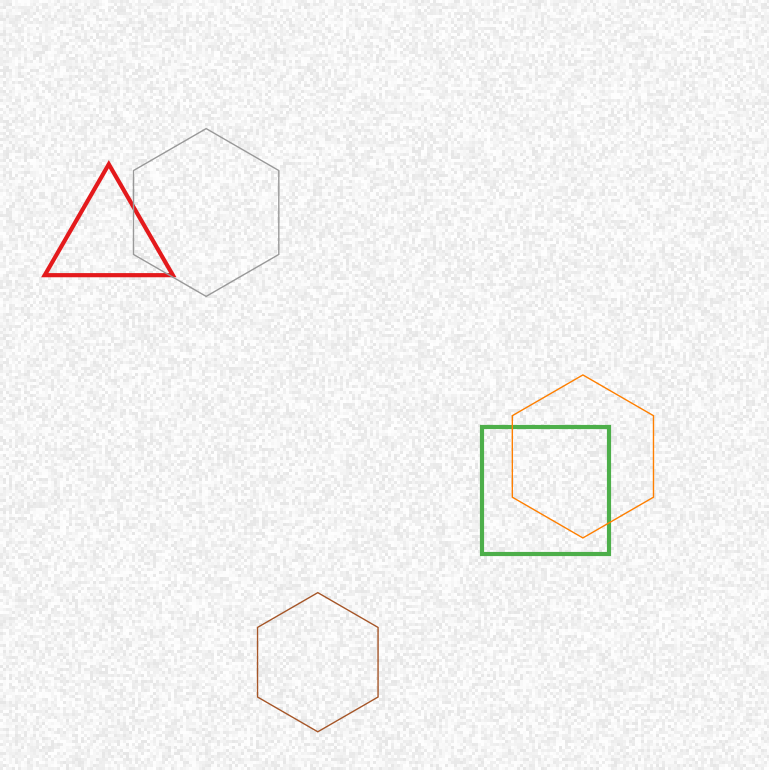[{"shape": "triangle", "thickness": 1.5, "radius": 0.48, "center": [0.141, 0.691]}, {"shape": "square", "thickness": 1.5, "radius": 0.41, "center": [0.709, 0.363]}, {"shape": "hexagon", "thickness": 0.5, "radius": 0.53, "center": [0.757, 0.407]}, {"shape": "hexagon", "thickness": 0.5, "radius": 0.45, "center": [0.413, 0.14]}, {"shape": "hexagon", "thickness": 0.5, "radius": 0.54, "center": [0.268, 0.724]}]